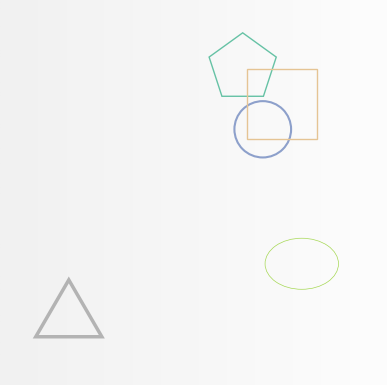[{"shape": "pentagon", "thickness": 1, "radius": 0.46, "center": [0.626, 0.824]}, {"shape": "circle", "thickness": 1.5, "radius": 0.37, "center": [0.678, 0.664]}, {"shape": "oval", "thickness": 0.5, "radius": 0.47, "center": [0.779, 0.315]}, {"shape": "square", "thickness": 1, "radius": 0.45, "center": [0.728, 0.729]}, {"shape": "triangle", "thickness": 2.5, "radius": 0.49, "center": [0.178, 0.175]}]